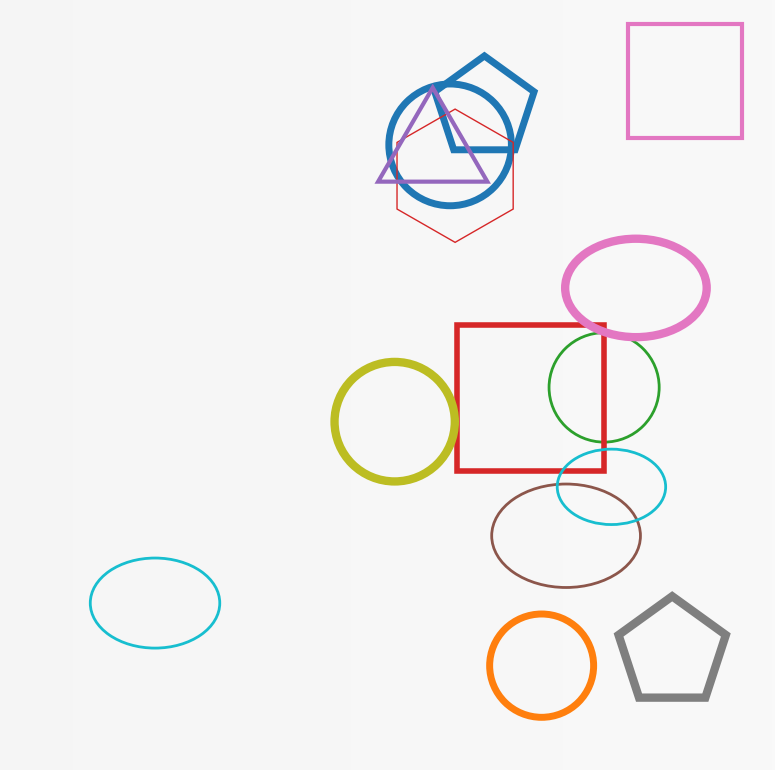[{"shape": "pentagon", "thickness": 2.5, "radius": 0.34, "center": [0.625, 0.86]}, {"shape": "circle", "thickness": 2.5, "radius": 0.4, "center": [0.581, 0.812]}, {"shape": "circle", "thickness": 2.5, "radius": 0.34, "center": [0.699, 0.136]}, {"shape": "circle", "thickness": 1, "radius": 0.36, "center": [0.78, 0.497]}, {"shape": "hexagon", "thickness": 0.5, "radius": 0.43, "center": [0.587, 0.772]}, {"shape": "square", "thickness": 2, "radius": 0.47, "center": [0.685, 0.483]}, {"shape": "triangle", "thickness": 1.5, "radius": 0.41, "center": [0.558, 0.805]}, {"shape": "oval", "thickness": 1, "radius": 0.48, "center": [0.73, 0.304]}, {"shape": "square", "thickness": 1.5, "radius": 0.37, "center": [0.884, 0.895]}, {"shape": "oval", "thickness": 3, "radius": 0.46, "center": [0.821, 0.626]}, {"shape": "pentagon", "thickness": 3, "radius": 0.36, "center": [0.867, 0.153]}, {"shape": "circle", "thickness": 3, "radius": 0.39, "center": [0.509, 0.452]}, {"shape": "oval", "thickness": 1, "radius": 0.35, "center": [0.789, 0.368]}, {"shape": "oval", "thickness": 1, "radius": 0.42, "center": [0.2, 0.217]}]